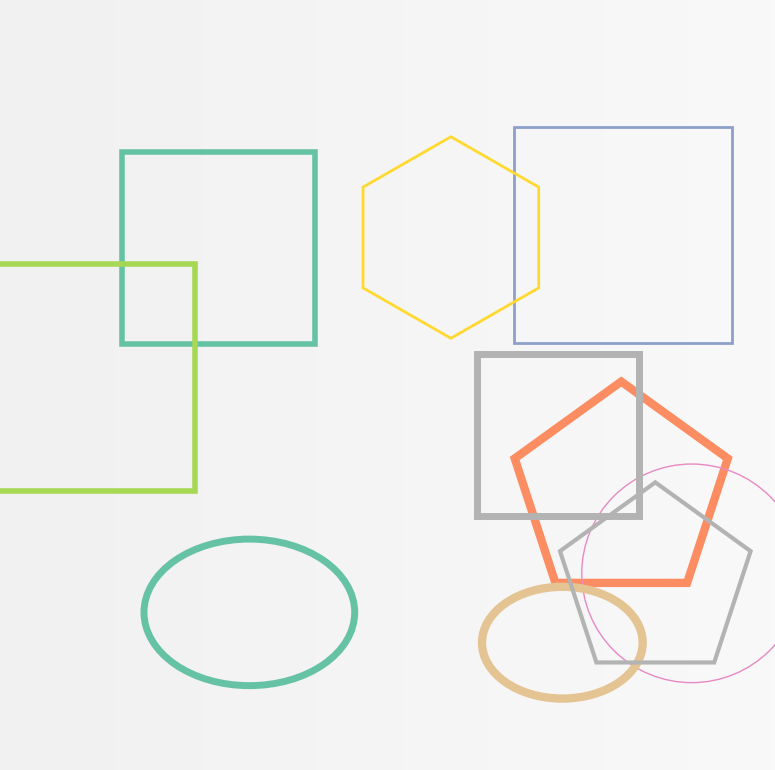[{"shape": "square", "thickness": 2, "radius": 0.62, "center": [0.282, 0.678]}, {"shape": "oval", "thickness": 2.5, "radius": 0.68, "center": [0.322, 0.205]}, {"shape": "pentagon", "thickness": 3, "radius": 0.72, "center": [0.802, 0.36]}, {"shape": "square", "thickness": 1, "radius": 0.7, "center": [0.804, 0.694]}, {"shape": "circle", "thickness": 0.5, "radius": 0.71, "center": [0.893, 0.255]}, {"shape": "square", "thickness": 2, "radius": 0.74, "center": [0.105, 0.51]}, {"shape": "hexagon", "thickness": 1, "radius": 0.65, "center": [0.582, 0.692]}, {"shape": "oval", "thickness": 3, "radius": 0.52, "center": [0.726, 0.165]}, {"shape": "square", "thickness": 2.5, "radius": 0.52, "center": [0.72, 0.435]}, {"shape": "pentagon", "thickness": 1.5, "radius": 0.65, "center": [0.846, 0.244]}]